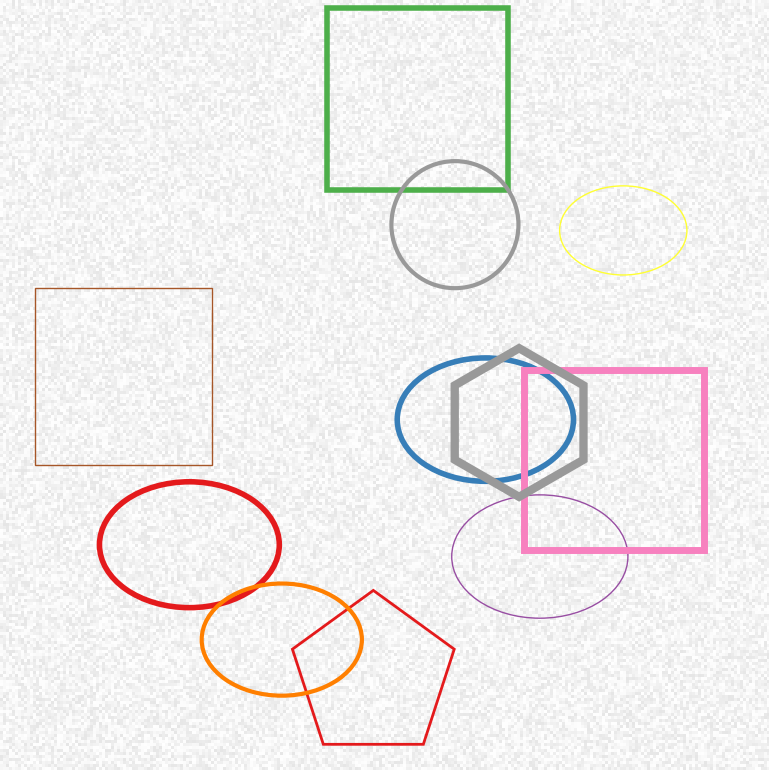[{"shape": "oval", "thickness": 2, "radius": 0.58, "center": [0.246, 0.293]}, {"shape": "pentagon", "thickness": 1, "radius": 0.55, "center": [0.485, 0.123]}, {"shape": "oval", "thickness": 2, "radius": 0.57, "center": [0.63, 0.455]}, {"shape": "square", "thickness": 2, "radius": 0.59, "center": [0.542, 0.871]}, {"shape": "oval", "thickness": 0.5, "radius": 0.57, "center": [0.701, 0.277]}, {"shape": "oval", "thickness": 1.5, "radius": 0.52, "center": [0.366, 0.169]}, {"shape": "oval", "thickness": 0.5, "radius": 0.41, "center": [0.809, 0.701]}, {"shape": "square", "thickness": 0.5, "radius": 0.57, "center": [0.16, 0.511]}, {"shape": "square", "thickness": 2.5, "radius": 0.58, "center": [0.797, 0.403]}, {"shape": "circle", "thickness": 1.5, "radius": 0.41, "center": [0.591, 0.708]}, {"shape": "hexagon", "thickness": 3, "radius": 0.48, "center": [0.674, 0.451]}]